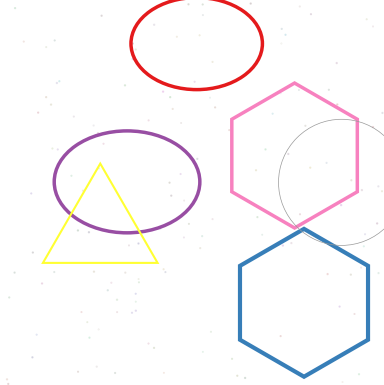[{"shape": "oval", "thickness": 2.5, "radius": 0.85, "center": [0.511, 0.887]}, {"shape": "hexagon", "thickness": 3, "radius": 0.96, "center": [0.79, 0.214]}, {"shape": "oval", "thickness": 2.5, "radius": 0.95, "center": [0.33, 0.528]}, {"shape": "triangle", "thickness": 1.5, "radius": 0.86, "center": [0.26, 0.403]}, {"shape": "hexagon", "thickness": 2.5, "radius": 0.94, "center": [0.765, 0.596]}, {"shape": "circle", "thickness": 0.5, "radius": 0.82, "center": [0.887, 0.526]}]